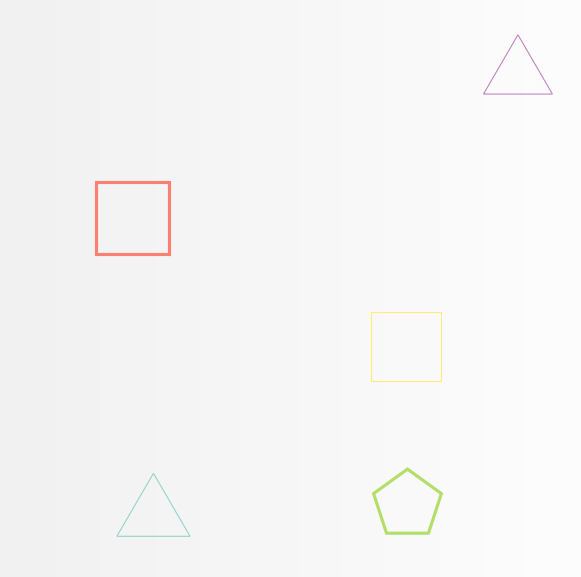[{"shape": "triangle", "thickness": 0.5, "radius": 0.36, "center": [0.264, 0.107]}, {"shape": "square", "thickness": 1.5, "radius": 0.31, "center": [0.227, 0.622]}, {"shape": "pentagon", "thickness": 1.5, "radius": 0.31, "center": [0.701, 0.125]}, {"shape": "triangle", "thickness": 0.5, "radius": 0.34, "center": [0.891, 0.87]}, {"shape": "square", "thickness": 0.5, "radius": 0.3, "center": [0.698, 0.399]}]